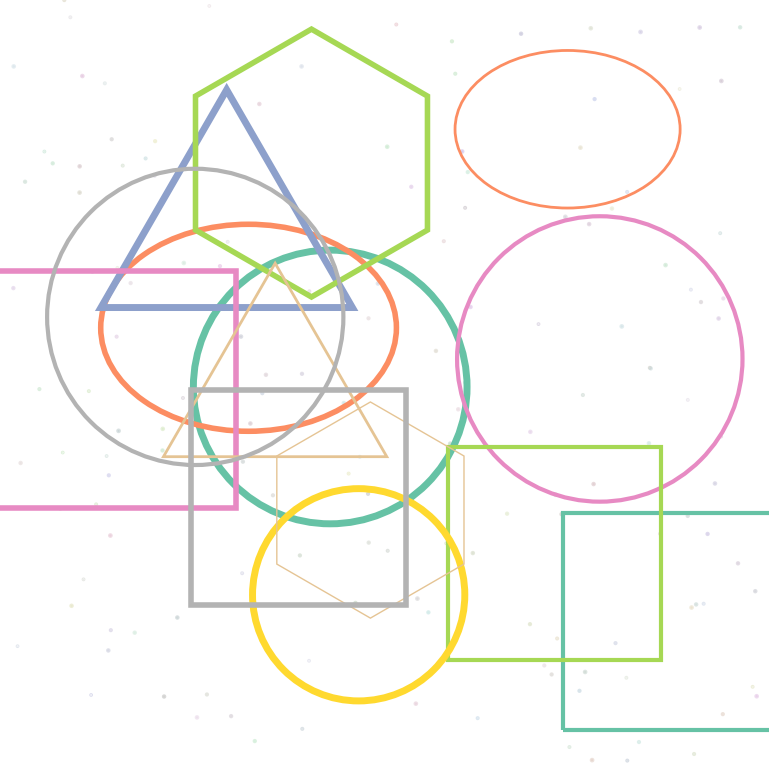[{"shape": "square", "thickness": 1.5, "radius": 0.71, "center": [0.873, 0.193]}, {"shape": "circle", "thickness": 2.5, "radius": 0.89, "center": [0.429, 0.497]}, {"shape": "oval", "thickness": 1, "radius": 0.73, "center": [0.737, 0.832]}, {"shape": "oval", "thickness": 2, "radius": 0.96, "center": [0.323, 0.574]}, {"shape": "triangle", "thickness": 2.5, "radius": 0.94, "center": [0.294, 0.695]}, {"shape": "circle", "thickness": 1.5, "radius": 0.93, "center": [0.779, 0.534]}, {"shape": "square", "thickness": 2, "radius": 0.77, "center": [0.152, 0.494]}, {"shape": "hexagon", "thickness": 2, "radius": 0.87, "center": [0.405, 0.788]}, {"shape": "square", "thickness": 1.5, "radius": 0.69, "center": [0.72, 0.281]}, {"shape": "circle", "thickness": 2.5, "radius": 0.69, "center": [0.466, 0.228]}, {"shape": "hexagon", "thickness": 0.5, "radius": 0.7, "center": [0.481, 0.338]}, {"shape": "triangle", "thickness": 1, "radius": 0.84, "center": [0.357, 0.491]}, {"shape": "square", "thickness": 2, "radius": 0.7, "center": [0.387, 0.354]}, {"shape": "circle", "thickness": 1.5, "radius": 0.96, "center": [0.254, 0.588]}]